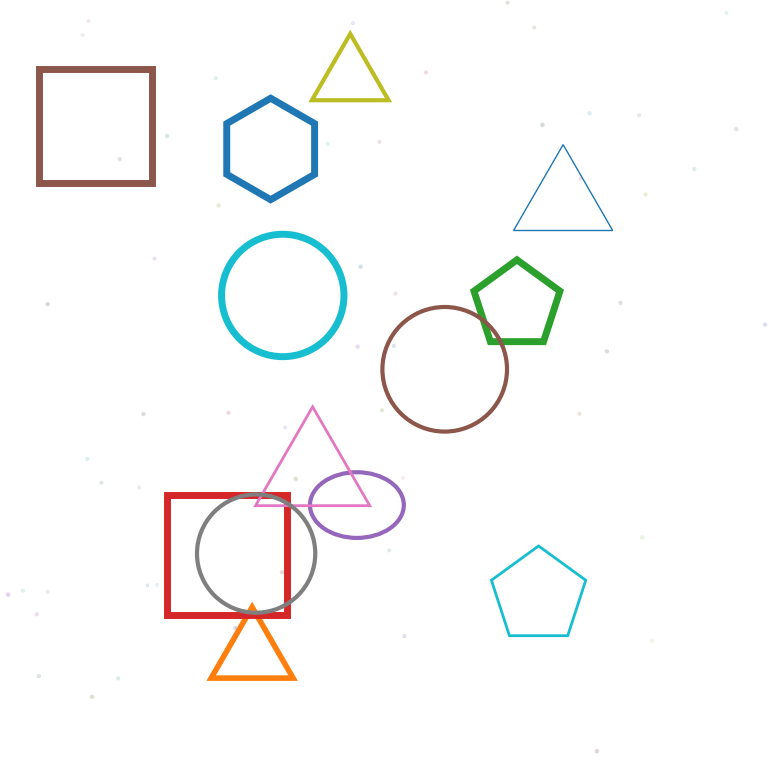[{"shape": "hexagon", "thickness": 2.5, "radius": 0.33, "center": [0.352, 0.807]}, {"shape": "triangle", "thickness": 0.5, "radius": 0.37, "center": [0.731, 0.738]}, {"shape": "triangle", "thickness": 2, "radius": 0.31, "center": [0.327, 0.15]}, {"shape": "pentagon", "thickness": 2.5, "radius": 0.29, "center": [0.671, 0.604]}, {"shape": "square", "thickness": 2.5, "radius": 0.39, "center": [0.295, 0.28]}, {"shape": "oval", "thickness": 1.5, "radius": 0.3, "center": [0.464, 0.344]}, {"shape": "square", "thickness": 2.5, "radius": 0.37, "center": [0.124, 0.837]}, {"shape": "circle", "thickness": 1.5, "radius": 0.4, "center": [0.578, 0.52]}, {"shape": "triangle", "thickness": 1, "radius": 0.43, "center": [0.406, 0.386]}, {"shape": "circle", "thickness": 1.5, "radius": 0.38, "center": [0.333, 0.281]}, {"shape": "triangle", "thickness": 1.5, "radius": 0.29, "center": [0.455, 0.899]}, {"shape": "pentagon", "thickness": 1, "radius": 0.32, "center": [0.699, 0.227]}, {"shape": "circle", "thickness": 2.5, "radius": 0.4, "center": [0.367, 0.616]}]